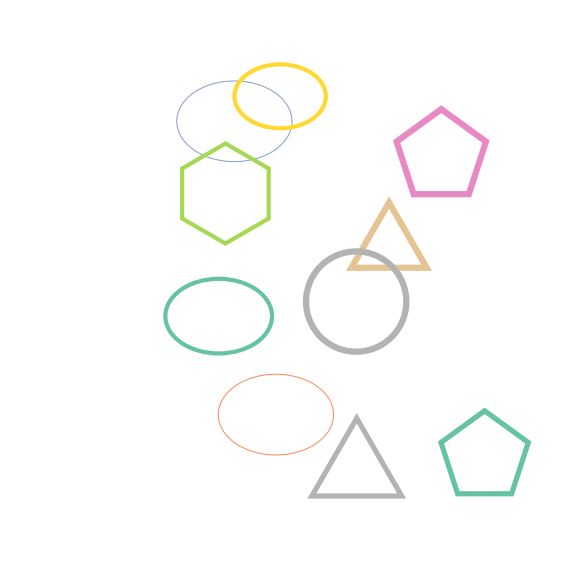[{"shape": "oval", "thickness": 2, "radius": 0.46, "center": [0.379, 0.452]}, {"shape": "pentagon", "thickness": 2.5, "radius": 0.4, "center": [0.839, 0.208]}, {"shape": "oval", "thickness": 0.5, "radius": 0.5, "center": [0.478, 0.281]}, {"shape": "oval", "thickness": 0.5, "radius": 0.5, "center": [0.406, 0.789]}, {"shape": "pentagon", "thickness": 3, "radius": 0.41, "center": [0.764, 0.729]}, {"shape": "hexagon", "thickness": 2, "radius": 0.43, "center": [0.39, 0.664]}, {"shape": "oval", "thickness": 2, "radius": 0.4, "center": [0.485, 0.832]}, {"shape": "triangle", "thickness": 3, "radius": 0.38, "center": [0.674, 0.573]}, {"shape": "circle", "thickness": 3, "radius": 0.43, "center": [0.617, 0.477]}, {"shape": "triangle", "thickness": 2.5, "radius": 0.45, "center": [0.618, 0.185]}]